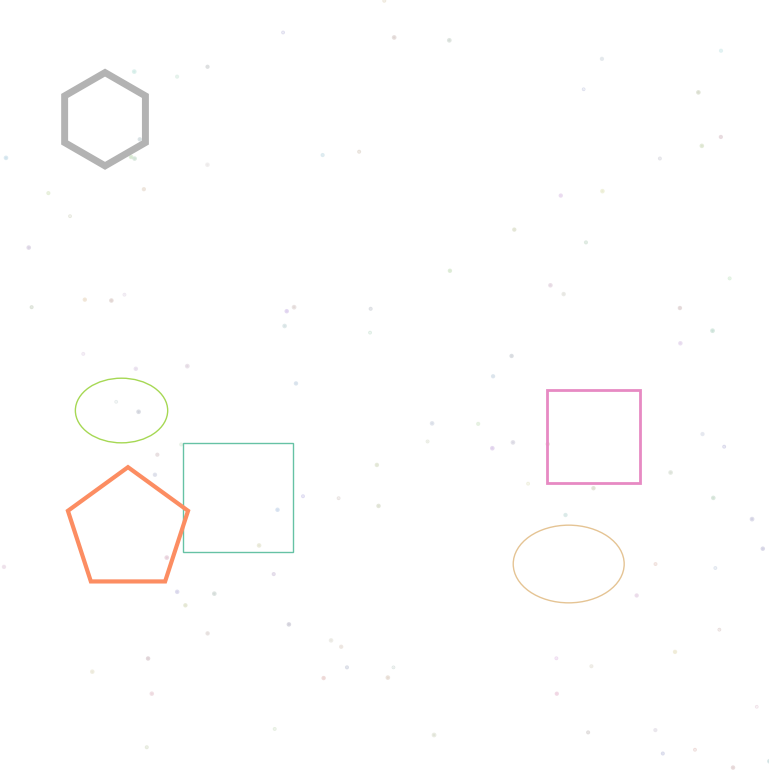[{"shape": "square", "thickness": 0.5, "radius": 0.36, "center": [0.309, 0.354]}, {"shape": "pentagon", "thickness": 1.5, "radius": 0.41, "center": [0.166, 0.311]}, {"shape": "square", "thickness": 1, "radius": 0.3, "center": [0.771, 0.433]}, {"shape": "oval", "thickness": 0.5, "radius": 0.3, "center": [0.158, 0.467]}, {"shape": "oval", "thickness": 0.5, "radius": 0.36, "center": [0.739, 0.268]}, {"shape": "hexagon", "thickness": 2.5, "radius": 0.3, "center": [0.136, 0.845]}]